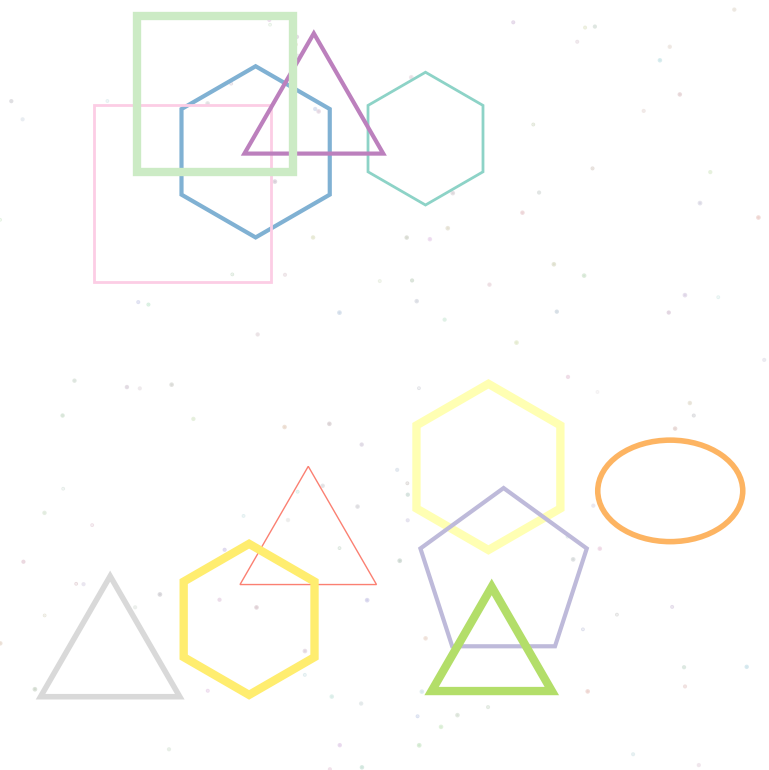[{"shape": "hexagon", "thickness": 1, "radius": 0.43, "center": [0.553, 0.82]}, {"shape": "hexagon", "thickness": 3, "radius": 0.54, "center": [0.634, 0.394]}, {"shape": "pentagon", "thickness": 1.5, "radius": 0.57, "center": [0.654, 0.253]}, {"shape": "triangle", "thickness": 0.5, "radius": 0.51, "center": [0.4, 0.292]}, {"shape": "hexagon", "thickness": 1.5, "radius": 0.56, "center": [0.332, 0.803]}, {"shape": "oval", "thickness": 2, "radius": 0.47, "center": [0.87, 0.362]}, {"shape": "triangle", "thickness": 3, "radius": 0.45, "center": [0.639, 0.148]}, {"shape": "square", "thickness": 1, "radius": 0.57, "center": [0.237, 0.748]}, {"shape": "triangle", "thickness": 2, "radius": 0.52, "center": [0.143, 0.147]}, {"shape": "triangle", "thickness": 1.5, "radius": 0.52, "center": [0.408, 0.853]}, {"shape": "square", "thickness": 3, "radius": 0.51, "center": [0.279, 0.878]}, {"shape": "hexagon", "thickness": 3, "radius": 0.49, "center": [0.324, 0.196]}]